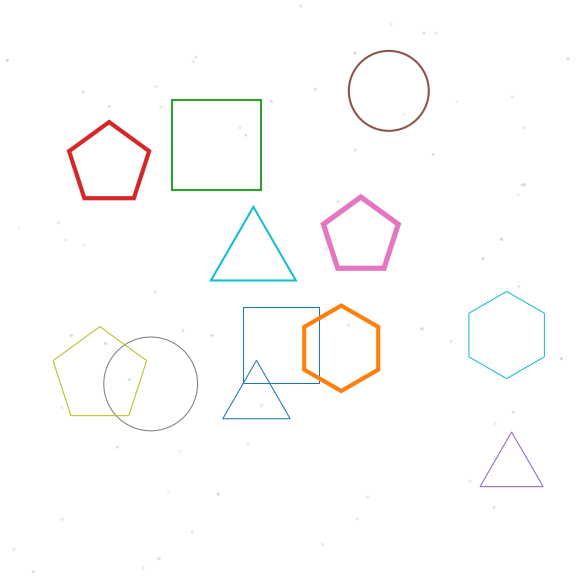[{"shape": "square", "thickness": 0.5, "radius": 0.33, "center": [0.487, 0.402]}, {"shape": "triangle", "thickness": 0.5, "radius": 0.34, "center": [0.444, 0.308]}, {"shape": "hexagon", "thickness": 2, "radius": 0.37, "center": [0.591, 0.396]}, {"shape": "square", "thickness": 1, "radius": 0.39, "center": [0.375, 0.748]}, {"shape": "pentagon", "thickness": 2, "radius": 0.36, "center": [0.189, 0.715]}, {"shape": "triangle", "thickness": 0.5, "radius": 0.32, "center": [0.886, 0.188]}, {"shape": "circle", "thickness": 1, "radius": 0.35, "center": [0.673, 0.842]}, {"shape": "pentagon", "thickness": 2.5, "radius": 0.34, "center": [0.625, 0.59]}, {"shape": "circle", "thickness": 0.5, "radius": 0.41, "center": [0.261, 0.334]}, {"shape": "pentagon", "thickness": 0.5, "radius": 0.43, "center": [0.173, 0.348]}, {"shape": "triangle", "thickness": 1, "radius": 0.42, "center": [0.439, 0.556]}, {"shape": "hexagon", "thickness": 0.5, "radius": 0.38, "center": [0.877, 0.419]}]